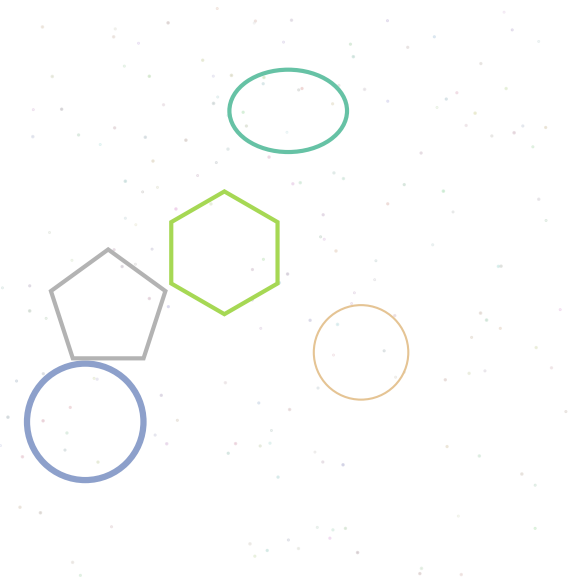[{"shape": "oval", "thickness": 2, "radius": 0.51, "center": [0.499, 0.807]}, {"shape": "circle", "thickness": 3, "radius": 0.5, "center": [0.148, 0.269]}, {"shape": "hexagon", "thickness": 2, "radius": 0.53, "center": [0.389, 0.561]}, {"shape": "circle", "thickness": 1, "radius": 0.41, "center": [0.625, 0.389]}, {"shape": "pentagon", "thickness": 2, "radius": 0.52, "center": [0.187, 0.463]}]